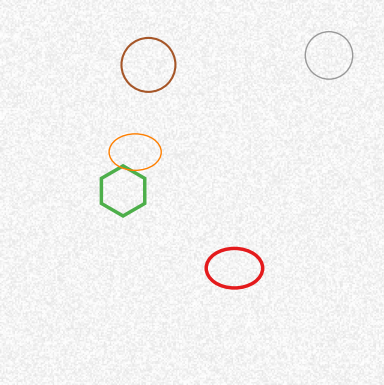[{"shape": "oval", "thickness": 2.5, "radius": 0.37, "center": [0.609, 0.303]}, {"shape": "hexagon", "thickness": 2.5, "radius": 0.33, "center": [0.32, 0.504]}, {"shape": "oval", "thickness": 1, "radius": 0.34, "center": [0.351, 0.605]}, {"shape": "circle", "thickness": 1.5, "radius": 0.35, "center": [0.386, 0.831]}, {"shape": "circle", "thickness": 1, "radius": 0.31, "center": [0.855, 0.856]}]